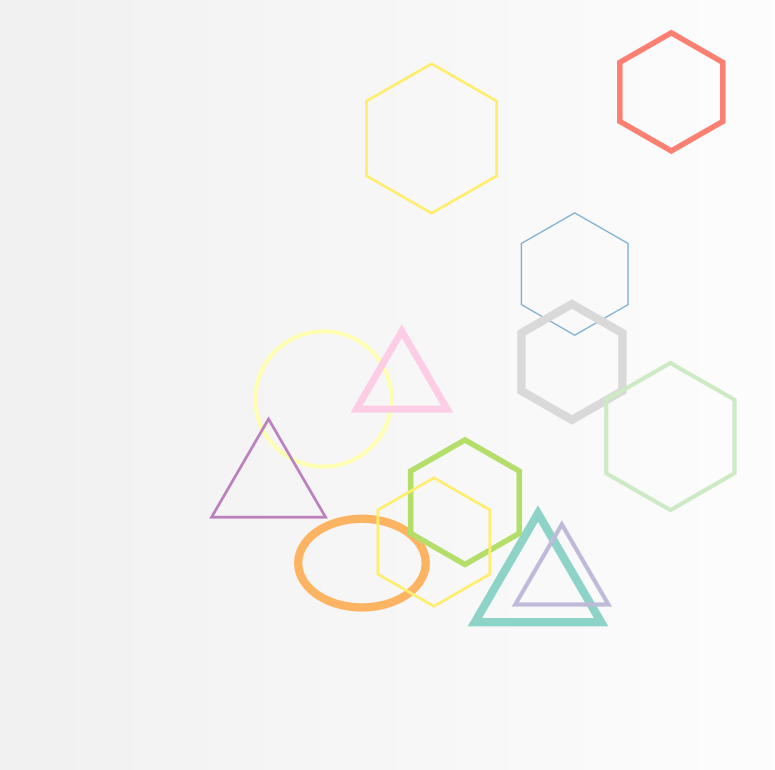[{"shape": "triangle", "thickness": 3, "radius": 0.47, "center": [0.694, 0.239]}, {"shape": "circle", "thickness": 1.5, "radius": 0.44, "center": [0.417, 0.482]}, {"shape": "triangle", "thickness": 1.5, "radius": 0.35, "center": [0.725, 0.25]}, {"shape": "hexagon", "thickness": 2, "radius": 0.38, "center": [0.866, 0.881]}, {"shape": "hexagon", "thickness": 0.5, "radius": 0.4, "center": [0.742, 0.644]}, {"shape": "oval", "thickness": 3, "radius": 0.41, "center": [0.467, 0.269]}, {"shape": "hexagon", "thickness": 2, "radius": 0.4, "center": [0.6, 0.348]}, {"shape": "triangle", "thickness": 2.5, "radius": 0.34, "center": [0.518, 0.502]}, {"shape": "hexagon", "thickness": 3, "radius": 0.38, "center": [0.738, 0.53]}, {"shape": "triangle", "thickness": 1, "radius": 0.42, "center": [0.347, 0.371]}, {"shape": "hexagon", "thickness": 1.5, "radius": 0.48, "center": [0.865, 0.433]}, {"shape": "hexagon", "thickness": 1, "radius": 0.42, "center": [0.56, 0.296]}, {"shape": "hexagon", "thickness": 1, "radius": 0.49, "center": [0.557, 0.82]}]